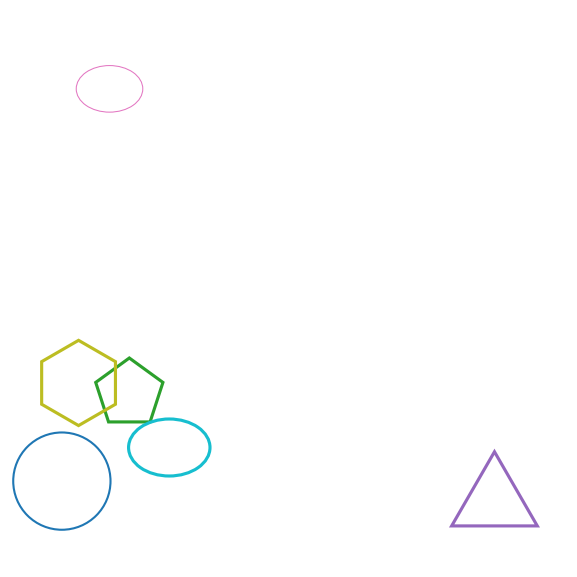[{"shape": "circle", "thickness": 1, "radius": 0.42, "center": [0.107, 0.166]}, {"shape": "pentagon", "thickness": 1.5, "radius": 0.31, "center": [0.224, 0.318]}, {"shape": "triangle", "thickness": 1.5, "radius": 0.43, "center": [0.856, 0.131]}, {"shape": "oval", "thickness": 0.5, "radius": 0.29, "center": [0.19, 0.845]}, {"shape": "hexagon", "thickness": 1.5, "radius": 0.37, "center": [0.136, 0.336]}, {"shape": "oval", "thickness": 1.5, "radius": 0.35, "center": [0.293, 0.224]}]